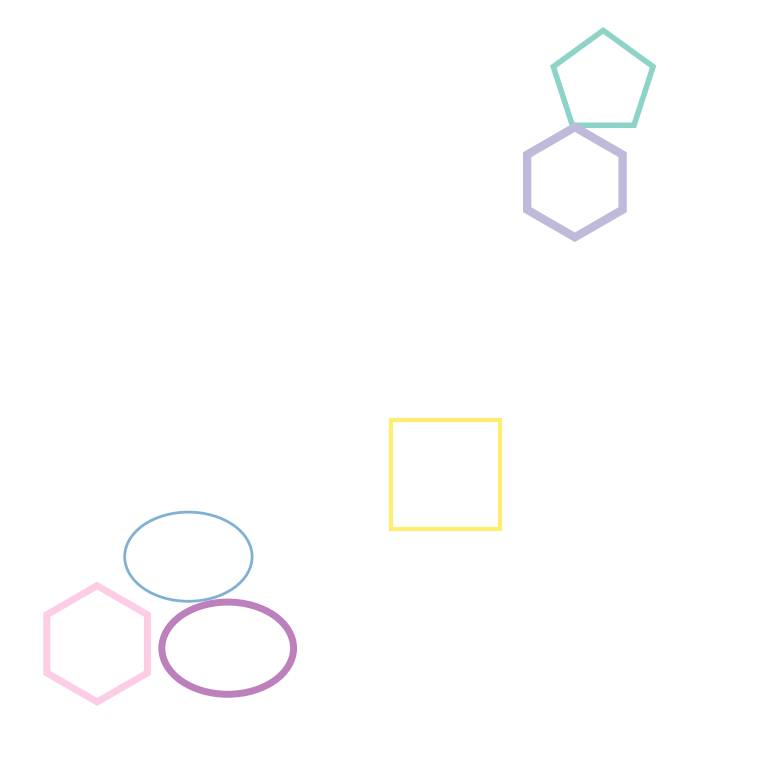[{"shape": "pentagon", "thickness": 2, "radius": 0.34, "center": [0.783, 0.892]}, {"shape": "hexagon", "thickness": 3, "radius": 0.36, "center": [0.747, 0.763]}, {"shape": "oval", "thickness": 1, "radius": 0.41, "center": [0.245, 0.277]}, {"shape": "hexagon", "thickness": 2.5, "radius": 0.38, "center": [0.126, 0.164]}, {"shape": "oval", "thickness": 2.5, "radius": 0.43, "center": [0.296, 0.158]}, {"shape": "square", "thickness": 1.5, "radius": 0.36, "center": [0.578, 0.384]}]